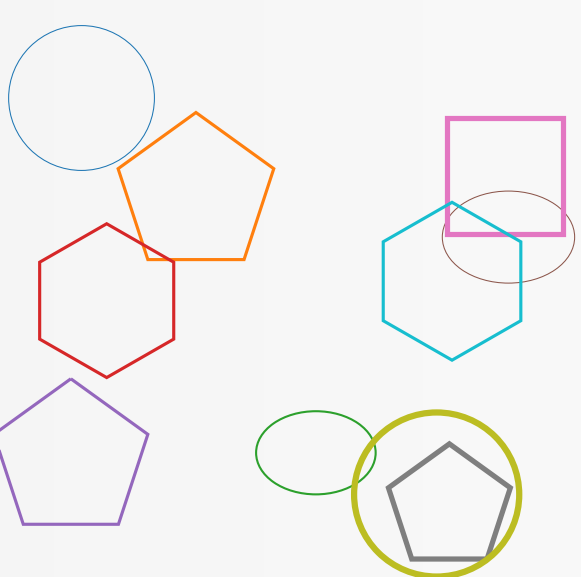[{"shape": "circle", "thickness": 0.5, "radius": 0.63, "center": [0.14, 0.829]}, {"shape": "pentagon", "thickness": 1.5, "radius": 0.7, "center": [0.337, 0.664]}, {"shape": "oval", "thickness": 1, "radius": 0.51, "center": [0.543, 0.215]}, {"shape": "hexagon", "thickness": 1.5, "radius": 0.67, "center": [0.184, 0.479]}, {"shape": "pentagon", "thickness": 1.5, "radius": 0.7, "center": [0.122, 0.204]}, {"shape": "oval", "thickness": 0.5, "radius": 0.57, "center": [0.875, 0.589]}, {"shape": "square", "thickness": 2.5, "radius": 0.5, "center": [0.869, 0.694]}, {"shape": "pentagon", "thickness": 2.5, "radius": 0.55, "center": [0.773, 0.12]}, {"shape": "circle", "thickness": 3, "radius": 0.71, "center": [0.751, 0.143]}, {"shape": "hexagon", "thickness": 1.5, "radius": 0.68, "center": [0.778, 0.512]}]